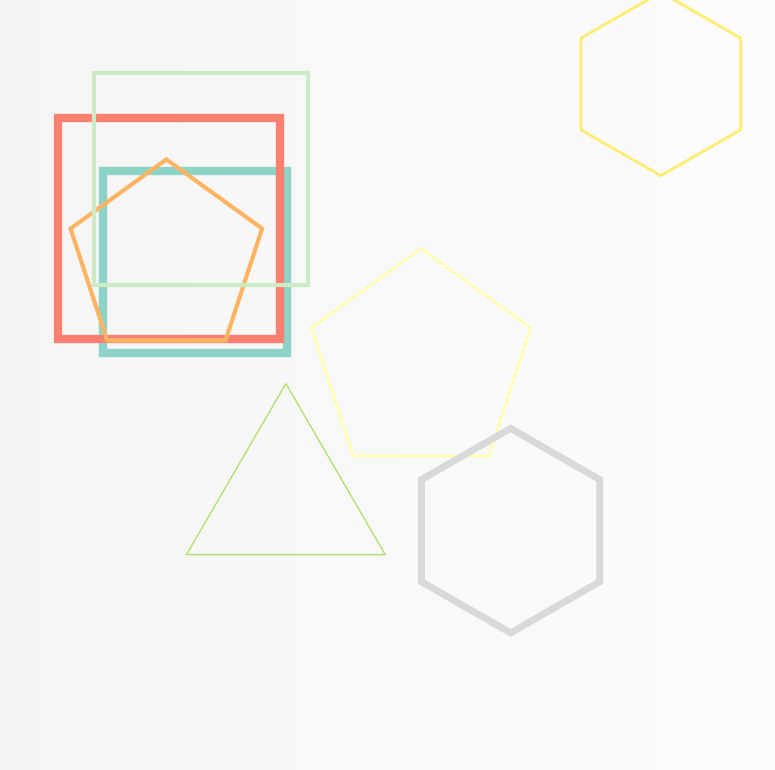[{"shape": "square", "thickness": 3, "radius": 0.59, "center": [0.252, 0.66]}, {"shape": "pentagon", "thickness": 1, "radius": 0.74, "center": [0.543, 0.528]}, {"shape": "square", "thickness": 3, "radius": 0.72, "center": [0.218, 0.703]}, {"shape": "pentagon", "thickness": 1.5, "radius": 0.65, "center": [0.215, 0.663]}, {"shape": "triangle", "thickness": 0.5, "radius": 0.74, "center": [0.369, 0.354]}, {"shape": "hexagon", "thickness": 2.5, "radius": 0.66, "center": [0.659, 0.311]}, {"shape": "square", "thickness": 1.5, "radius": 0.69, "center": [0.259, 0.768]}, {"shape": "hexagon", "thickness": 1, "radius": 0.6, "center": [0.853, 0.891]}]